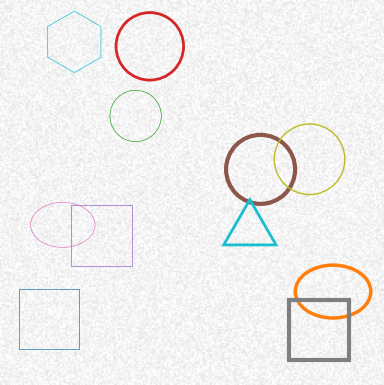[{"shape": "square", "thickness": 0.5, "radius": 0.39, "center": [0.127, 0.171]}, {"shape": "oval", "thickness": 2.5, "radius": 0.49, "center": [0.865, 0.243]}, {"shape": "circle", "thickness": 0.5, "radius": 0.33, "center": [0.352, 0.699]}, {"shape": "circle", "thickness": 2, "radius": 0.44, "center": [0.389, 0.88]}, {"shape": "square", "thickness": 0.5, "radius": 0.4, "center": [0.263, 0.389]}, {"shape": "circle", "thickness": 3, "radius": 0.45, "center": [0.677, 0.56]}, {"shape": "oval", "thickness": 0.5, "radius": 0.42, "center": [0.163, 0.416]}, {"shape": "square", "thickness": 3, "radius": 0.39, "center": [0.829, 0.143]}, {"shape": "circle", "thickness": 1, "radius": 0.46, "center": [0.804, 0.586]}, {"shape": "triangle", "thickness": 2, "radius": 0.39, "center": [0.649, 0.403]}, {"shape": "hexagon", "thickness": 0.5, "radius": 0.4, "center": [0.193, 0.891]}]